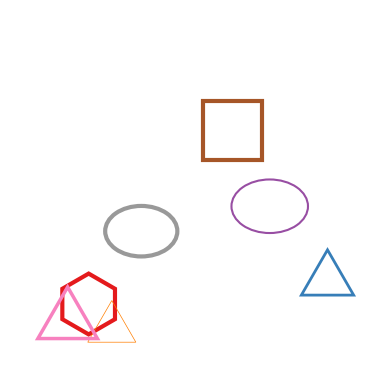[{"shape": "hexagon", "thickness": 3, "radius": 0.39, "center": [0.23, 0.21]}, {"shape": "triangle", "thickness": 2, "radius": 0.39, "center": [0.851, 0.273]}, {"shape": "oval", "thickness": 1.5, "radius": 0.5, "center": [0.701, 0.464]}, {"shape": "triangle", "thickness": 0.5, "radius": 0.36, "center": [0.29, 0.147]}, {"shape": "square", "thickness": 3, "radius": 0.38, "center": [0.604, 0.66]}, {"shape": "triangle", "thickness": 2.5, "radius": 0.45, "center": [0.176, 0.165]}, {"shape": "oval", "thickness": 3, "radius": 0.47, "center": [0.367, 0.4]}]